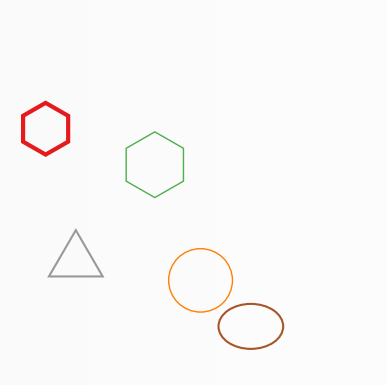[{"shape": "hexagon", "thickness": 3, "radius": 0.34, "center": [0.118, 0.666]}, {"shape": "hexagon", "thickness": 1, "radius": 0.43, "center": [0.4, 0.572]}, {"shape": "circle", "thickness": 1, "radius": 0.41, "center": [0.518, 0.272]}, {"shape": "oval", "thickness": 1.5, "radius": 0.42, "center": [0.647, 0.152]}, {"shape": "triangle", "thickness": 1.5, "radius": 0.4, "center": [0.196, 0.322]}]